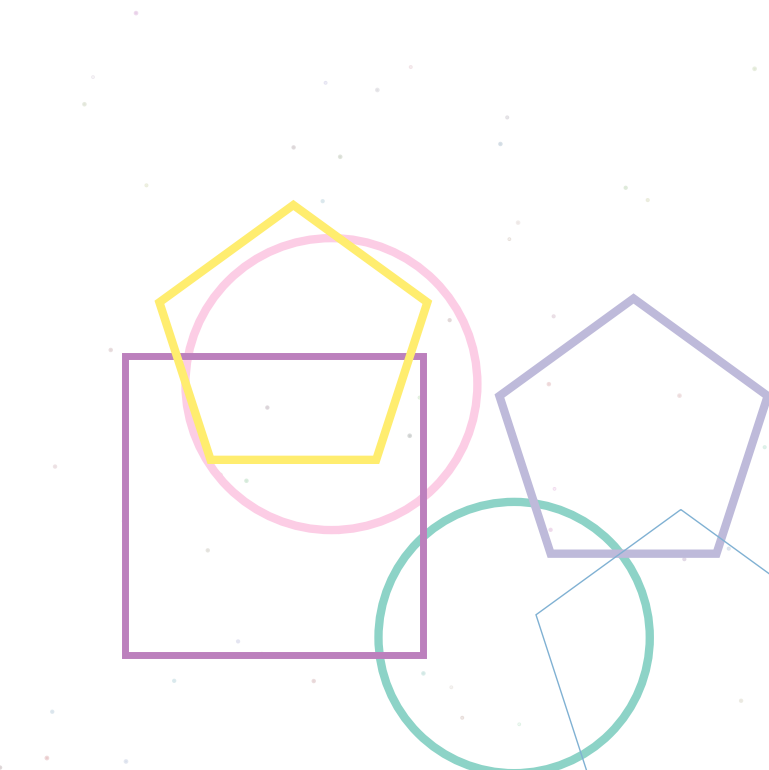[{"shape": "circle", "thickness": 3, "radius": 0.88, "center": [0.668, 0.172]}, {"shape": "pentagon", "thickness": 3, "radius": 0.92, "center": [0.823, 0.429]}, {"shape": "pentagon", "thickness": 0.5, "radius": 0.99, "center": [0.884, 0.14]}, {"shape": "circle", "thickness": 3, "radius": 0.95, "center": [0.43, 0.501]}, {"shape": "square", "thickness": 2.5, "radius": 0.97, "center": [0.356, 0.344]}, {"shape": "pentagon", "thickness": 3, "radius": 0.91, "center": [0.381, 0.551]}]